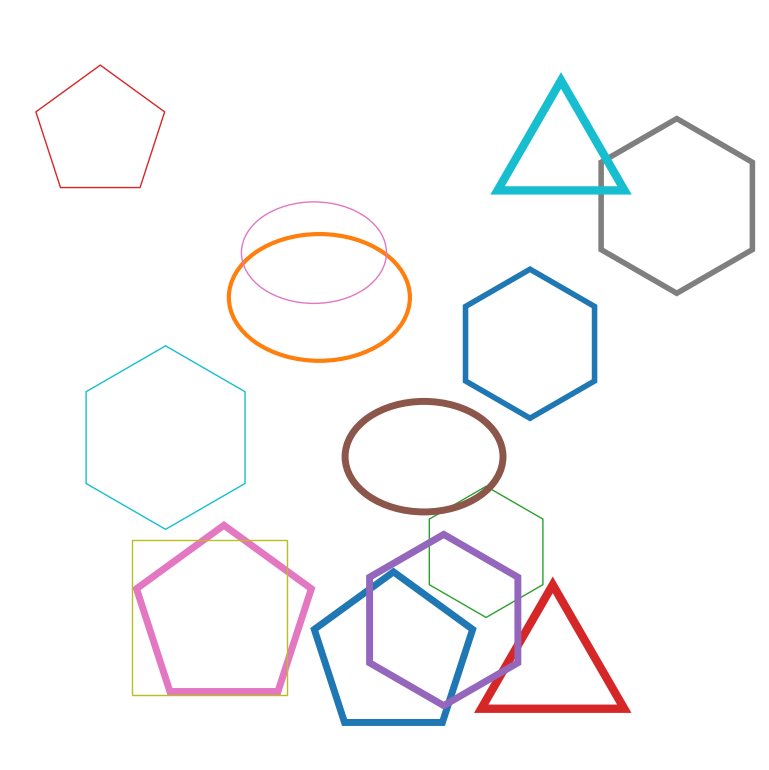[{"shape": "pentagon", "thickness": 2.5, "radius": 0.54, "center": [0.511, 0.149]}, {"shape": "hexagon", "thickness": 2, "radius": 0.48, "center": [0.688, 0.554]}, {"shape": "oval", "thickness": 1.5, "radius": 0.59, "center": [0.415, 0.614]}, {"shape": "hexagon", "thickness": 0.5, "radius": 0.43, "center": [0.631, 0.283]}, {"shape": "pentagon", "thickness": 0.5, "radius": 0.44, "center": [0.13, 0.828]}, {"shape": "triangle", "thickness": 3, "radius": 0.54, "center": [0.718, 0.133]}, {"shape": "hexagon", "thickness": 2.5, "radius": 0.56, "center": [0.576, 0.195]}, {"shape": "oval", "thickness": 2.5, "radius": 0.51, "center": [0.551, 0.407]}, {"shape": "oval", "thickness": 0.5, "radius": 0.47, "center": [0.408, 0.672]}, {"shape": "pentagon", "thickness": 2.5, "radius": 0.6, "center": [0.291, 0.199]}, {"shape": "hexagon", "thickness": 2, "radius": 0.57, "center": [0.879, 0.733]}, {"shape": "square", "thickness": 0.5, "radius": 0.5, "center": [0.272, 0.198]}, {"shape": "triangle", "thickness": 3, "radius": 0.48, "center": [0.729, 0.8]}, {"shape": "hexagon", "thickness": 0.5, "radius": 0.6, "center": [0.215, 0.432]}]